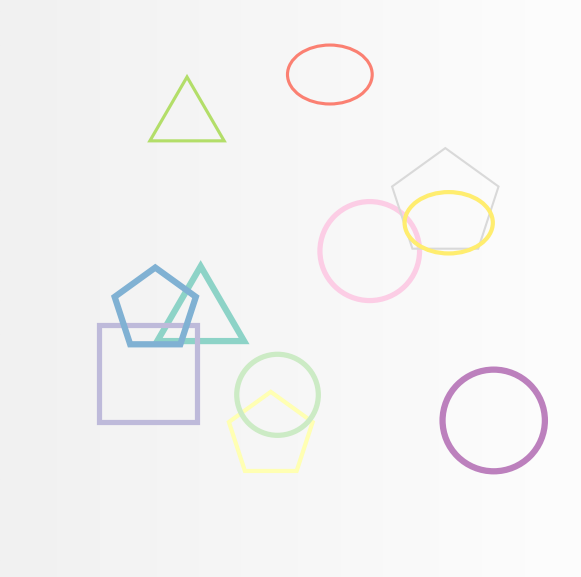[{"shape": "triangle", "thickness": 3, "radius": 0.43, "center": [0.345, 0.452]}, {"shape": "pentagon", "thickness": 2, "radius": 0.38, "center": [0.466, 0.245]}, {"shape": "square", "thickness": 2.5, "radius": 0.42, "center": [0.254, 0.353]}, {"shape": "oval", "thickness": 1.5, "radius": 0.36, "center": [0.567, 0.87]}, {"shape": "pentagon", "thickness": 3, "radius": 0.37, "center": [0.267, 0.462]}, {"shape": "triangle", "thickness": 1.5, "radius": 0.37, "center": [0.322, 0.792]}, {"shape": "circle", "thickness": 2.5, "radius": 0.43, "center": [0.636, 0.564]}, {"shape": "pentagon", "thickness": 1, "radius": 0.48, "center": [0.766, 0.646]}, {"shape": "circle", "thickness": 3, "radius": 0.44, "center": [0.849, 0.271]}, {"shape": "circle", "thickness": 2.5, "radius": 0.35, "center": [0.477, 0.315]}, {"shape": "oval", "thickness": 2, "radius": 0.38, "center": [0.772, 0.613]}]